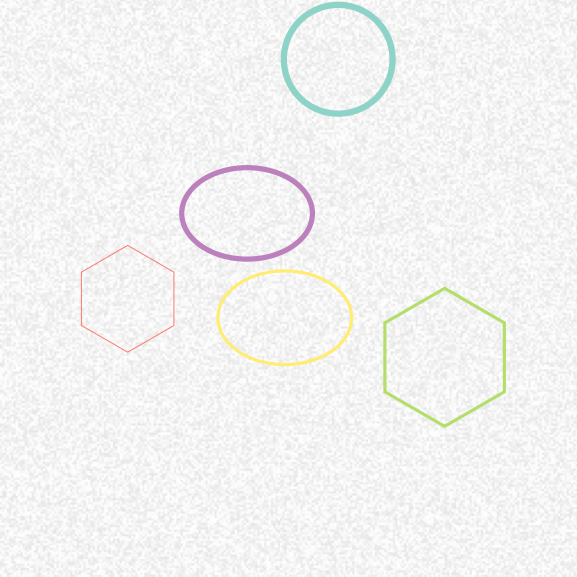[{"shape": "circle", "thickness": 3, "radius": 0.47, "center": [0.586, 0.897]}, {"shape": "hexagon", "thickness": 0.5, "radius": 0.46, "center": [0.221, 0.482]}, {"shape": "hexagon", "thickness": 1.5, "radius": 0.6, "center": [0.77, 0.38]}, {"shape": "oval", "thickness": 2.5, "radius": 0.57, "center": [0.428, 0.63]}, {"shape": "oval", "thickness": 1.5, "radius": 0.58, "center": [0.493, 0.449]}]